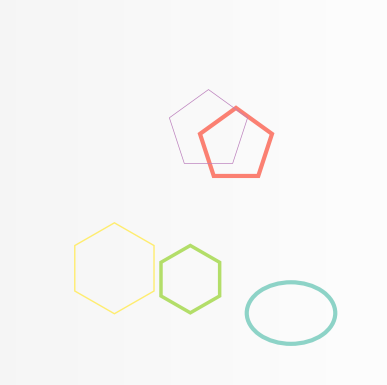[{"shape": "oval", "thickness": 3, "radius": 0.57, "center": [0.751, 0.187]}, {"shape": "pentagon", "thickness": 3, "radius": 0.49, "center": [0.609, 0.622]}, {"shape": "hexagon", "thickness": 2.5, "radius": 0.44, "center": [0.491, 0.275]}, {"shape": "pentagon", "thickness": 0.5, "radius": 0.53, "center": [0.538, 0.661]}, {"shape": "hexagon", "thickness": 1, "radius": 0.59, "center": [0.295, 0.303]}]